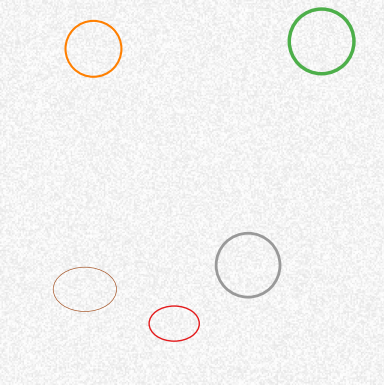[{"shape": "oval", "thickness": 1, "radius": 0.33, "center": [0.452, 0.16]}, {"shape": "circle", "thickness": 2.5, "radius": 0.42, "center": [0.835, 0.892]}, {"shape": "circle", "thickness": 1.5, "radius": 0.36, "center": [0.243, 0.873]}, {"shape": "oval", "thickness": 0.5, "radius": 0.41, "center": [0.22, 0.248]}, {"shape": "circle", "thickness": 2, "radius": 0.41, "center": [0.644, 0.311]}]